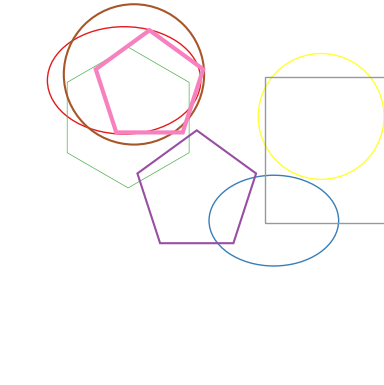[{"shape": "oval", "thickness": 1, "radius": 1.0, "center": [0.322, 0.791]}, {"shape": "oval", "thickness": 1, "radius": 0.84, "center": [0.711, 0.427]}, {"shape": "hexagon", "thickness": 0.5, "radius": 0.91, "center": [0.333, 0.695]}, {"shape": "pentagon", "thickness": 1.5, "radius": 0.81, "center": [0.511, 0.499]}, {"shape": "circle", "thickness": 1, "radius": 0.82, "center": [0.834, 0.698]}, {"shape": "circle", "thickness": 1.5, "radius": 0.91, "center": [0.348, 0.807]}, {"shape": "pentagon", "thickness": 3, "radius": 0.73, "center": [0.388, 0.775]}, {"shape": "square", "thickness": 1, "radius": 0.95, "center": [0.877, 0.611]}]